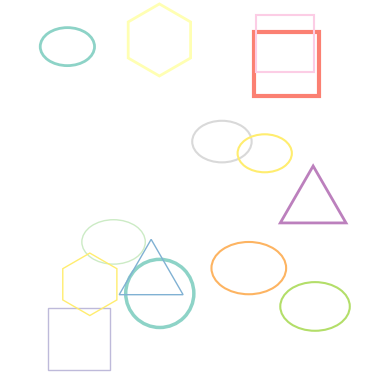[{"shape": "oval", "thickness": 2, "radius": 0.35, "center": [0.175, 0.879]}, {"shape": "circle", "thickness": 2.5, "radius": 0.44, "center": [0.415, 0.238]}, {"shape": "hexagon", "thickness": 2, "radius": 0.47, "center": [0.414, 0.896]}, {"shape": "square", "thickness": 1, "radius": 0.4, "center": [0.205, 0.119]}, {"shape": "square", "thickness": 3, "radius": 0.42, "center": [0.744, 0.834]}, {"shape": "triangle", "thickness": 1, "radius": 0.48, "center": [0.393, 0.282]}, {"shape": "oval", "thickness": 1.5, "radius": 0.48, "center": [0.646, 0.304]}, {"shape": "oval", "thickness": 1.5, "radius": 0.45, "center": [0.818, 0.204]}, {"shape": "square", "thickness": 1.5, "radius": 0.38, "center": [0.74, 0.887]}, {"shape": "oval", "thickness": 1.5, "radius": 0.39, "center": [0.576, 0.632]}, {"shape": "triangle", "thickness": 2, "radius": 0.49, "center": [0.813, 0.47]}, {"shape": "oval", "thickness": 1, "radius": 0.41, "center": [0.295, 0.372]}, {"shape": "oval", "thickness": 1.5, "radius": 0.35, "center": [0.688, 0.602]}, {"shape": "hexagon", "thickness": 1, "radius": 0.41, "center": [0.233, 0.262]}]